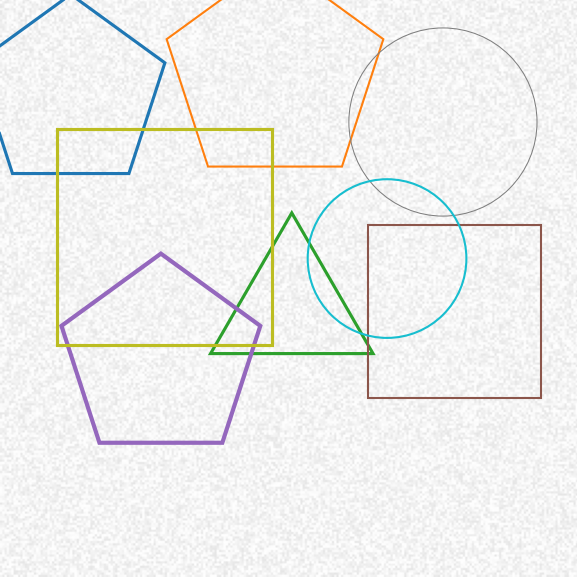[{"shape": "pentagon", "thickness": 1.5, "radius": 0.86, "center": [0.122, 0.837]}, {"shape": "pentagon", "thickness": 1, "radius": 0.99, "center": [0.476, 0.87]}, {"shape": "triangle", "thickness": 1.5, "radius": 0.81, "center": [0.505, 0.468]}, {"shape": "pentagon", "thickness": 2, "radius": 0.91, "center": [0.279, 0.379]}, {"shape": "square", "thickness": 1, "radius": 0.75, "center": [0.787, 0.46]}, {"shape": "circle", "thickness": 0.5, "radius": 0.81, "center": [0.767, 0.788]}, {"shape": "square", "thickness": 1.5, "radius": 0.93, "center": [0.285, 0.588]}, {"shape": "circle", "thickness": 1, "radius": 0.69, "center": [0.67, 0.551]}]